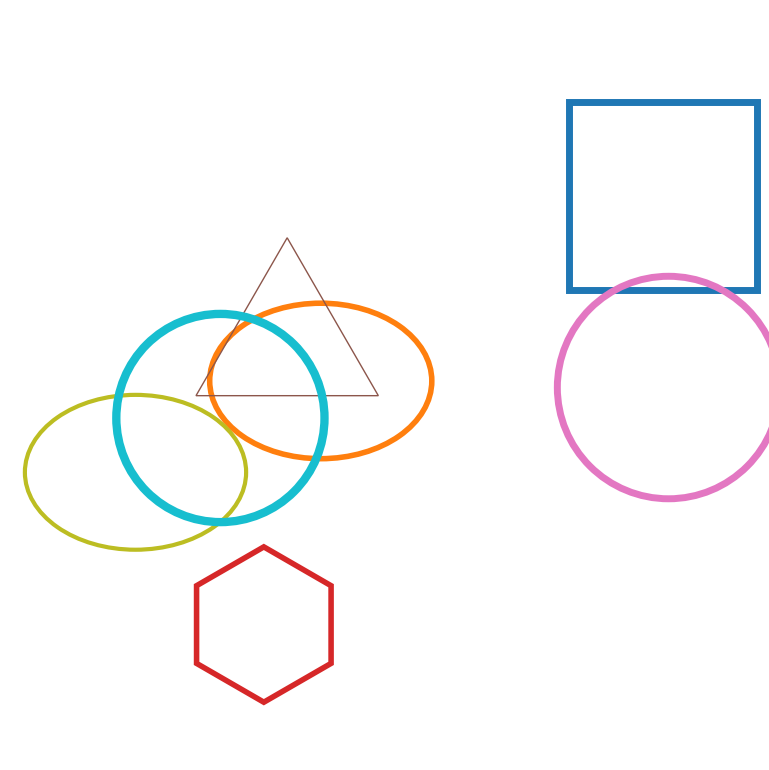[{"shape": "square", "thickness": 2.5, "radius": 0.61, "center": [0.861, 0.745]}, {"shape": "oval", "thickness": 2, "radius": 0.72, "center": [0.417, 0.505]}, {"shape": "hexagon", "thickness": 2, "radius": 0.5, "center": [0.343, 0.189]}, {"shape": "triangle", "thickness": 0.5, "radius": 0.68, "center": [0.373, 0.554]}, {"shape": "circle", "thickness": 2.5, "radius": 0.72, "center": [0.868, 0.497]}, {"shape": "oval", "thickness": 1.5, "radius": 0.72, "center": [0.176, 0.387]}, {"shape": "circle", "thickness": 3, "radius": 0.68, "center": [0.286, 0.457]}]